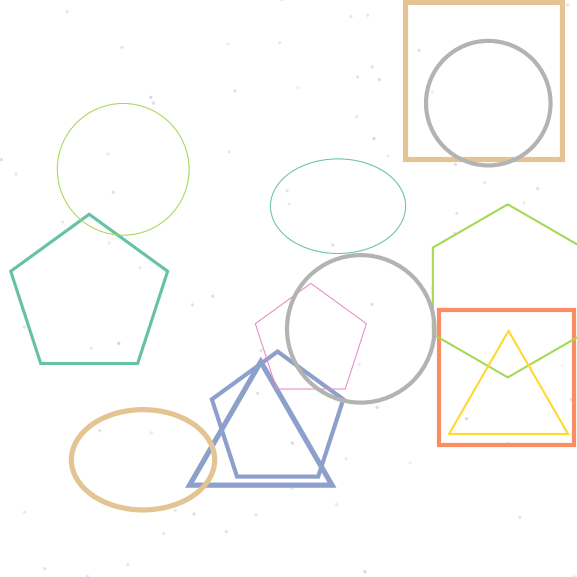[{"shape": "pentagon", "thickness": 1.5, "radius": 0.71, "center": [0.154, 0.485]}, {"shape": "oval", "thickness": 0.5, "radius": 0.59, "center": [0.585, 0.642]}, {"shape": "square", "thickness": 2, "radius": 0.58, "center": [0.876, 0.345]}, {"shape": "pentagon", "thickness": 2, "radius": 0.6, "center": [0.481, 0.271]}, {"shape": "triangle", "thickness": 2.5, "radius": 0.71, "center": [0.452, 0.23]}, {"shape": "pentagon", "thickness": 0.5, "radius": 0.51, "center": [0.538, 0.407]}, {"shape": "hexagon", "thickness": 1, "radius": 0.75, "center": [0.879, 0.495]}, {"shape": "circle", "thickness": 0.5, "radius": 0.57, "center": [0.213, 0.706]}, {"shape": "triangle", "thickness": 1, "radius": 0.6, "center": [0.881, 0.307]}, {"shape": "square", "thickness": 2.5, "radius": 0.68, "center": [0.837, 0.86]}, {"shape": "oval", "thickness": 2.5, "radius": 0.62, "center": [0.248, 0.203]}, {"shape": "circle", "thickness": 2, "radius": 0.54, "center": [0.846, 0.821]}, {"shape": "circle", "thickness": 2, "radius": 0.64, "center": [0.625, 0.43]}]